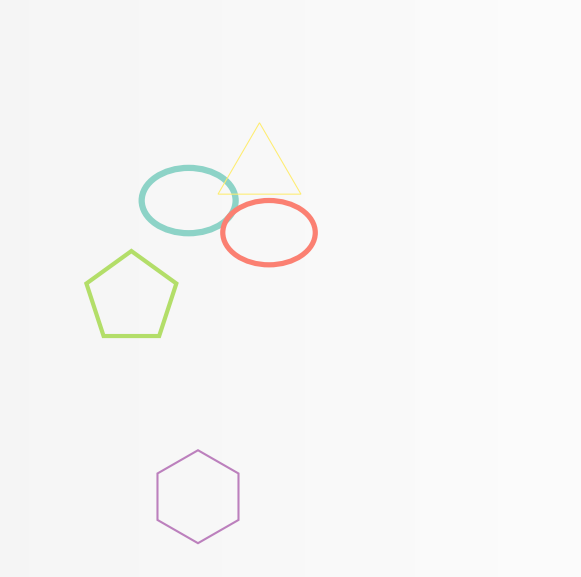[{"shape": "oval", "thickness": 3, "radius": 0.4, "center": [0.325, 0.652]}, {"shape": "oval", "thickness": 2.5, "radius": 0.4, "center": [0.463, 0.596]}, {"shape": "pentagon", "thickness": 2, "radius": 0.41, "center": [0.226, 0.483]}, {"shape": "hexagon", "thickness": 1, "radius": 0.4, "center": [0.341, 0.139]}, {"shape": "triangle", "thickness": 0.5, "radius": 0.41, "center": [0.446, 0.704]}]